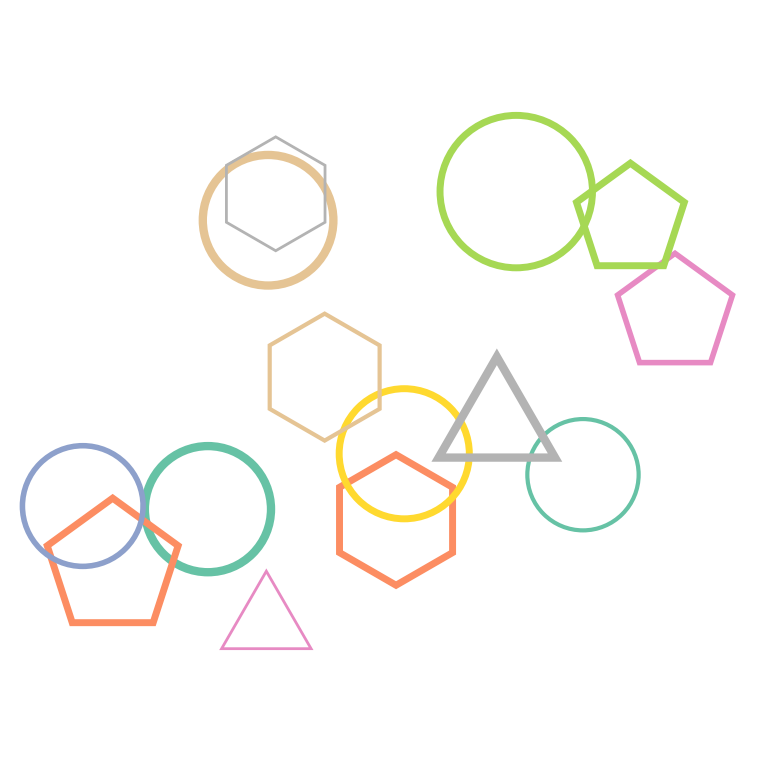[{"shape": "circle", "thickness": 1.5, "radius": 0.36, "center": [0.757, 0.383]}, {"shape": "circle", "thickness": 3, "radius": 0.41, "center": [0.27, 0.339]}, {"shape": "hexagon", "thickness": 2.5, "radius": 0.42, "center": [0.514, 0.325]}, {"shape": "pentagon", "thickness": 2.5, "radius": 0.45, "center": [0.146, 0.264]}, {"shape": "circle", "thickness": 2, "radius": 0.39, "center": [0.107, 0.343]}, {"shape": "triangle", "thickness": 1, "radius": 0.34, "center": [0.346, 0.191]}, {"shape": "pentagon", "thickness": 2, "radius": 0.39, "center": [0.877, 0.593]}, {"shape": "circle", "thickness": 2.5, "radius": 0.49, "center": [0.67, 0.751]}, {"shape": "pentagon", "thickness": 2.5, "radius": 0.37, "center": [0.819, 0.714]}, {"shape": "circle", "thickness": 2.5, "radius": 0.42, "center": [0.525, 0.411]}, {"shape": "circle", "thickness": 3, "radius": 0.42, "center": [0.348, 0.714]}, {"shape": "hexagon", "thickness": 1.5, "radius": 0.41, "center": [0.422, 0.51]}, {"shape": "triangle", "thickness": 3, "radius": 0.44, "center": [0.645, 0.449]}, {"shape": "hexagon", "thickness": 1, "radius": 0.37, "center": [0.358, 0.748]}]